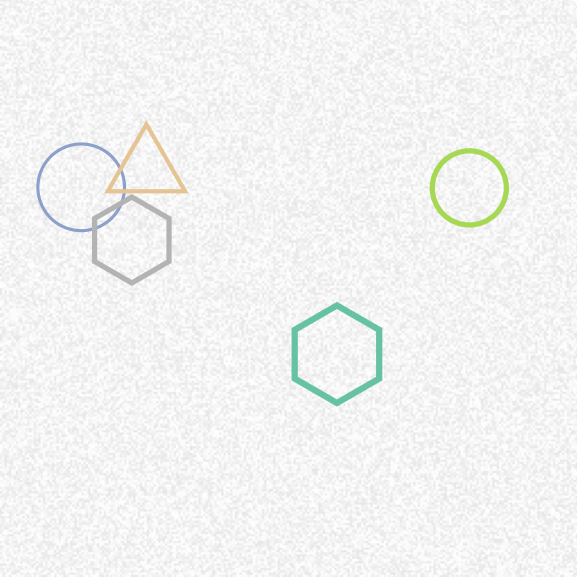[{"shape": "hexagon", "thickness": 3, "radius": 0.42, "center": [0.583, 0.386]}, {"shape": "circle", "thickness": 1.5, "radius": 0.38, "center": [0.141, 0.675]}, {"shape": "circle", "thickness": 2.5, "radius": 0.32, "center": [0.813, 0.674]}, {"shape": "triangle", "thickness": 2, "radius": 0.39, "center": [0.253, 0.707]}, {"shape": "hexagon", "thickness": 2.5, "radius": 0.37, "center": [0.228, 0.584]}]